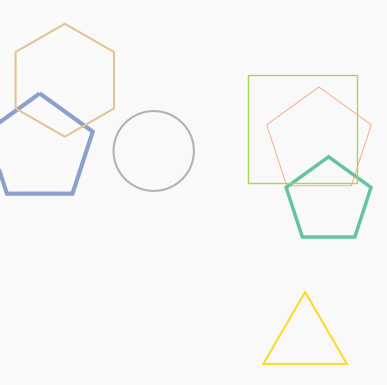[{"shape": "pentagon", "thickness": 2.5, "radius": 0.58, "center": [0.848, 0.478]}, {"shape": "pentagon", "thickness": 0.5, "radius": 0.71, "center": [0.823, 0.632]}, {"shape": "pentagon", "thickness": 3, "radius": 0.72, "center": [0.102, 0.613]}, {"shape": "square", "thickness": 1, "radius": 0.7, "center": [0.78, 0.666]}, {"shape": "triangle", "thickness": 1.5, "radius": 0.62, "center": [0.787, 0.117]}, {"shape": "hexagon", "thickness": 1.5, "radius": 0.73, "center": [0.167, 0.792]}, {"shape": "circle", "thickness": 1.5, "radius": 0.52, "center": [0.397, 0.608]}]